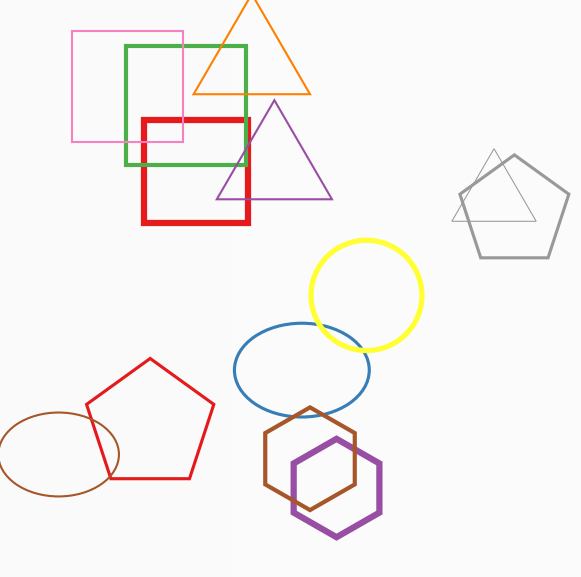[{"shape": "pentagon", "thickness": 1.5, "radius": 0.58, "center": [0.258, 0.263]}, {"shape": "square", "thickness": 3, "radius": 0.45, "center": [0.337, 0.702]}, {"shape": "oval", "thickness": 1.5, "radius": 0.58, "center": [0.519, 0.358]}, {"shape": "square", "thickness": 2, "radius": 0.51, "center": [0.32, 0.816]}, {"shape": "hexagon", "thickness": 3, "radius": 0.43, "center": [0.579, 0.154]}, {"shape": "triangle", "thickness": 1, "radius": 0.57, "center": [0.472, 0.711]}, {"shape": "triangle", "thickness": 1, "radius": 0.58, "center": [0.433, 0.894]}, {"shape": "circle", "thickness": 2.5, "radius": 0.48, "center": [0.63, 0.488]}, {"shape": "oval", "thickness": 1, "radius": 0.52, "center": [0.101, 0.212]}, {"shape": "hexagon", "thickness": 2, "radius": 0.44, "center": [0.533, 0.205]}, {"shape": "square", "thickness": 1, "radius": 0.48, "center": [0.219, 0.849]}, {"shape": "pentagon", "thickness": 1.5, "radius": 0.49, "center": [0.885, 0.632]}, {"shape": "triangle", "thickness": 0.5, "radius": 0.42, "center": [0.85, 0.658]}]